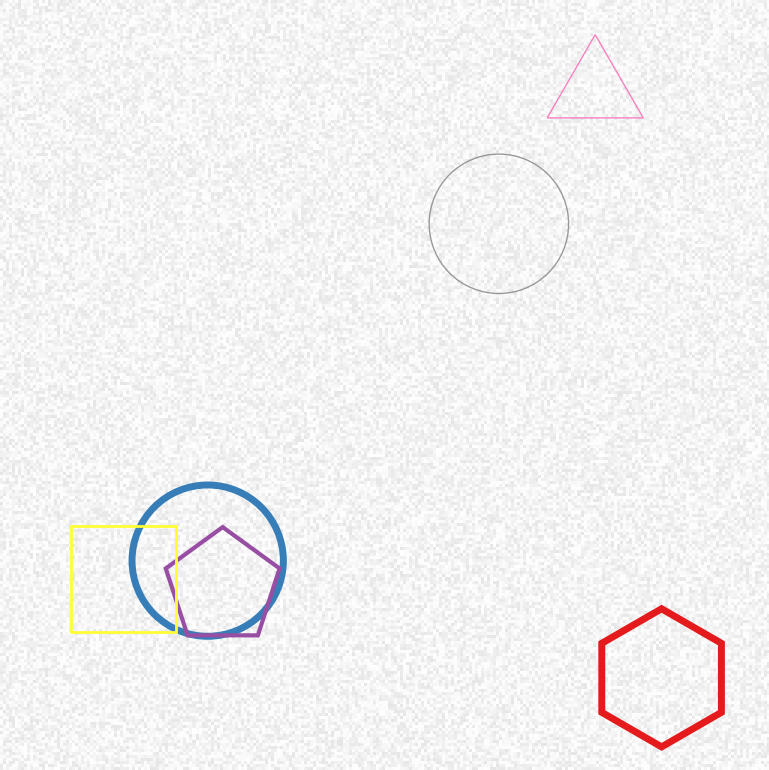[{"shape": "hexagon", "thickness": 2.5, "radius": 0.45, "center": [0.859, 0.12]}, {"shape": "circle", "thickness": 2.5, "radius": 0.49, "center": [0.27, 0.272]}, {"shape": "pentagon", "thickness": 1.5, "radius": 0.39, "center": [0.289, 0.238]}, {"shape": "square", "thickness": 1, "radius": 0.34, "center": [0.16, 0.248]}, {"shape": "triangle", "thickness": 0.5, "radius": 0.36, "center": [0.773, 0.883]}, {"shape": "circle", "thickness": 0.5, "radius": 0.45, "center": [0.648, 0.709]}]